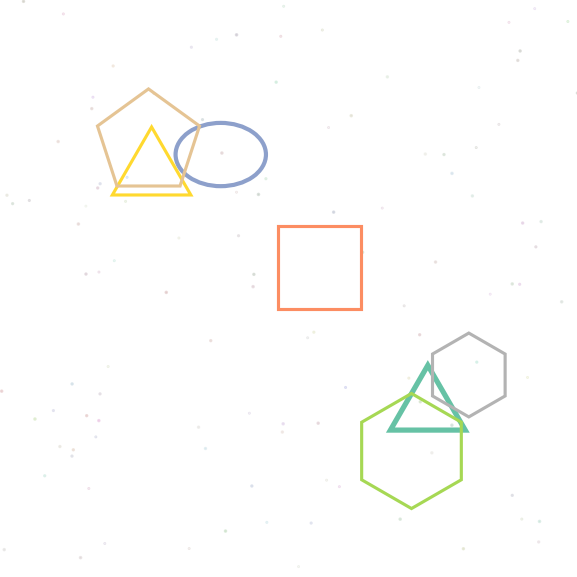[{"shape": "triangle", "thickness": 2.5, "radius": 0.37, "center": [0.741, 0.292]}, {"shape": "square", "thickness": 1.5, "radius": 0.36, "center": [0.553, 0.536]}, {"shape": "oval", "thickness": 2, "radius": 0.39, "center": [0.382, 0.732]}, {"shape": "hexagon", "thickness": 1.5, "radius": 0.5, "center": [0.713, 0.218]}, {"shape": "triangle", "thickness": 1.5, "radius": 0.39, "center": [0.263, 0.701]}, {"shape": "pentagon", "thickness": 1.5, "radius": 0.46, "center": [0.257, 0.752]}, {"shape": "hexagon", "thickness": 1.5, "radius": 0.36, "center": [0.812, 0.35]}]